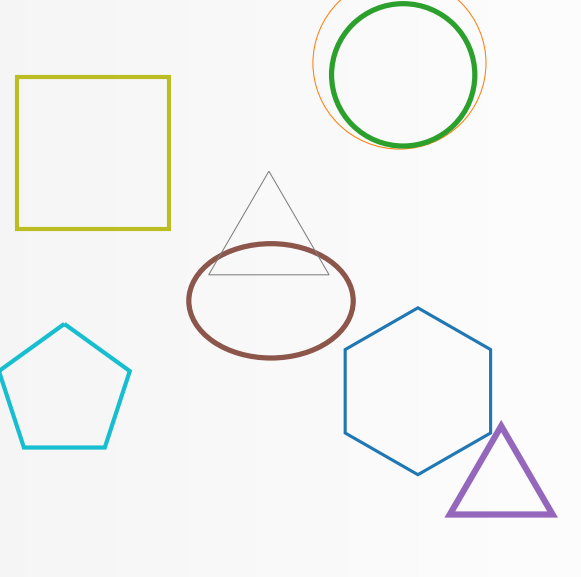[{"shape": "hexagon", "thickness": 1.5, "radius": 0.72, "center": [0.719, 0.322]}, {"shape": "circle", "thickness": 0.5, "radius": 0.74, "center": [0.687, 0.89]}, {"shape": "circle", "thickness": 2.5, "radius": 0.62, "center": [0.694, 0.87]}, {"shape": "triangle", "thickness": 3, "radius": 0.51, "center": [0.862, 0.159]}, {"shape": "oval", "thickness": 2.5, "radius": 0.71, "center": [0.466, 0.478]}, {"shape": "triangle", "thickness": 0.5, "radius": 0.6, "center": [0.463, 0.583]}, {"shape": "square", "thickness": 2, "radius": 0.65, "center": [0.16, 0.734]}, {"shape": "pentagon", "thickness": 2, "radius": 0.59, "center": [0.111, 0.32]}]